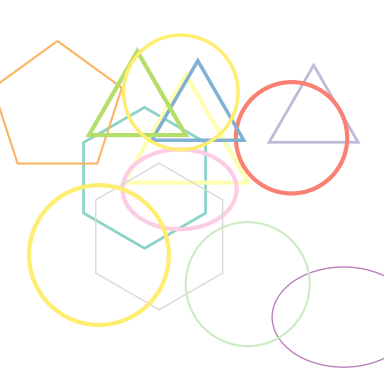[{"shape": "hexagon", "thickness": 2, "radius": 0.92, "center": [0.376, 0.538]}, {"shape": "triangle", "thickness": 3, "radius": 0.93, "center": [0.483, 0.619]}, {"shape": "triangle", "thickness": 2, "radius": 0.67, "center": [0.815, 0.697]}, {"shape": "circle", "thickness": 3, "radius": 0.72, "center": [0.757, 0.642]}, {"shape": "triangle", "thickness": 2.5, "radius": 0.69, "center": [0.514, 0.705]}, {"shape": "pentagon", "thickness": 1.5, "radius": 0.88, "center": [0.149, 0.718]}, {"shape": "triangle", "thickness": 3, "radius": 0.72, "center": [0.357, 0.722]}, {"shape": "oval", "thickness": 3, "radius": 0.74, "center": [0.466, 0.508]}, {"shape": "hexagon", "thickness": 1, "radius": 0.95, "center": [0.414, 0.386]}, {"shape": "oval", "thickness": 1, "radius": 0.93, "center": [0.893, 0.176]}, {"shape": "circle", "thickness": 1.5, "radius": 0.81, "center": [0.643, 0.262]}, {"shape": "circle", "thickness": 2.5, "radius": 0.74, "center": [0.47, 0.76]}, {"shape": "circle", "thickness": 3, "radius": 0.91, "center": [0.257, 0.337]}]